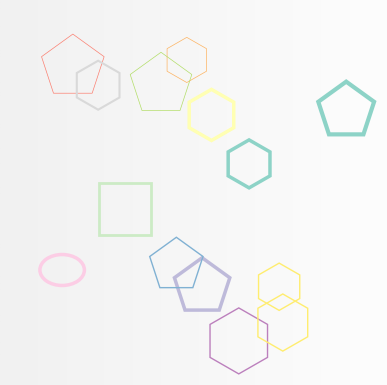[{"shape": "hexagon", "thickness": 2.5, "radius": 0.31, "center": [0.643, 0.574]}, {"shape": "pentagon", "thickness": 3, "radius": 0.38, "center": [0.893, 0.712]}, {"shape": "hexagon", "thickness": 2.5, "radius": 0.33, "center": [0.546, 0.701]}, {"shape": "pentagon", "thickness": 2.5, "radius": 0.38, "center": [0.522, 0.255]}, {"shape": "pentagon", "thickness": 0.5, "radius": 0.42, "center": [0.188, 0.827]}, {"shape": "pentagon", "thickness": 1, "radius": 0.36, "center": [0.455, 0.311]}, {"shape": "hexagon", "thickness": 0.5, "radius": 0.29, "center": [0.482, 0.844]}, {"shape": "pentagon", "thickness": 0.5, "radius": 0.42, "center": [0.415, 0.781]}, {"shape": "oval", "thickness": 2.5, "radius": 0.29, "center": [0.16, 0.299]}, {"shape": "hexagon", "thickness": 1.5, "radius": 0.32, "center": [0.253, 0.779]}, {"shape": "hexagon", "thickness": 1, "radius": 0.43, "center": [0.616, 0.115]}, {"shape": "square", "thickness": 2, "radius": 0.34, "center": [0.323, 0.457]}, {"shape": "hexagon", "thickness": 1, "radius": 0.31, "center": [0.72, 0.255]}, {"shape": "hexagon", "thickness": 1, "radius": 0.37, "center": [0.73, 0.162]}]